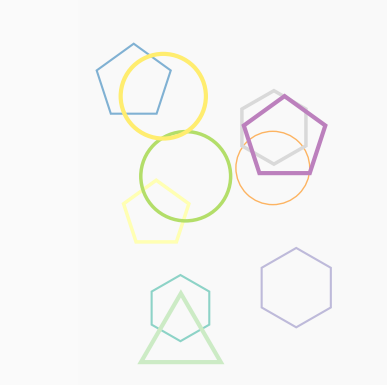[{"shape": "hexagon", "thickness": 1.5, "radius": 0.43, "center": [0.466, 0.2]}, {"shape": "pentagon", "thickness": 2.5, "radius": 0.44, "center": [0.403, 0.443]}, {"shape": "hexagon", "thickness": 1.5, "radius": 0.52, "center": [0.764, 0.253]}, {"shape": "pentagon", "thickness": 1.5, "radius": 0.5, "center": [0.345, 0.786]}, {"shape": "circle", "thickness": 1, "radius": 0.48, "center": [0.704, 0.564]}, {"shape": "circle", "thickness": 2.5, "radius": 0.58, "center": [0.479, 0.542]}, {"shape": "hexagon", "thickness": 2.5, "radius": 0.48, "center": [0.707, 0.669]}, {"shape": "pentagon", "thickness": 3, "radius": 0.55, "center": [0.734, 0.64]}, {"shape": "triangle", "thickness": 3, "radius": 0.59, "center": [0.467, 0.119]}, {"shape": "circle", "thickness": 3, "radius": 0.55, "center": [0.421, 0.75]}]